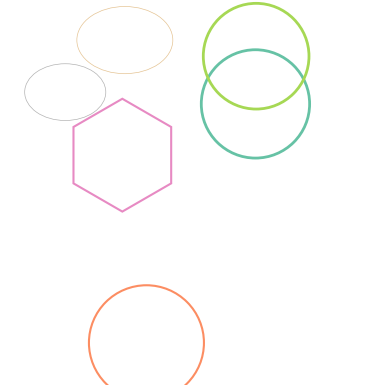[{"shape": "circle", "thickness": 2, "radius": 0.7, "center": [0.664, 0.73]}, {"shape": "circle", "thickness": 1.5, "radius": 0.75, "center": [0.38, 0.11]}, {"shape": "hexagon", "thickness": 1.5, "radius": 0.73, "center": [0.318, 0.597]}, {"shape": "circle", "thickness": 2, "radius": 0.69, "center": [0.665, 0.854]}, {"shape": "oval", "thickness": 0.5, "radius": 0.62, "center": [0.324, 0.896]}, {"shape": "oval", "thickness": 0.5, "radius": 0.53, "center": [0.169, 0.761]}]